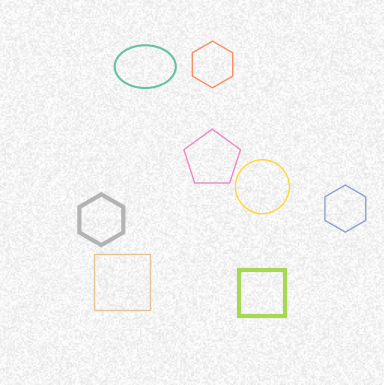[{"shape": "oval", "thickness": 1.5, "radius": 0.4, "center": [0.377, 0.827]}, {"shape": "hexagon", "thickness": 1, "radius": 0.3, "center": [0.552, 0.833]}, {"shape": "hexagon", "thickness": 1, "radius": 0.31, "center": [0.897, 0.458]}, {"shape": "pentagon", "thickness": 1, "radius": 0.39, "center": [0.551, 0.587]}, {"shape": "square", "thickness": 3, "radius": 0.3, "center": [0.681, 0.239]}, {"shape": "circle", "thickness": 1, "radius": 0.35, "center": [0.681, 0.515]}, {"shape": "square", "thickness": 1, "radius": 0.36, "center": [0.317, 0.268]}, {"shape": "hexagon", "thickness": 3, "radius": 0.33, "center": [0.263, 0.429]}]